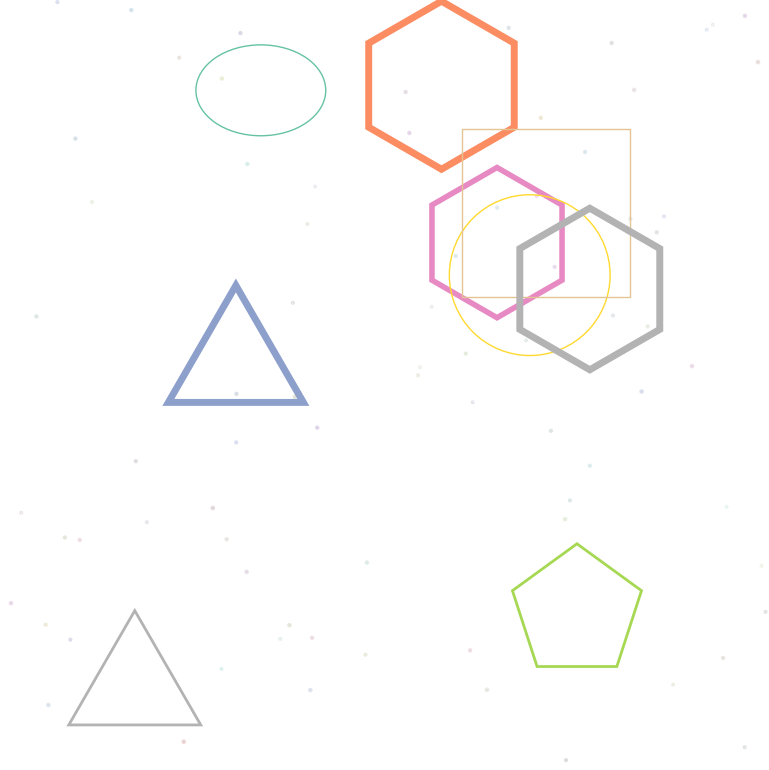[{"shape": "oval", "thickness": 0.5, "radius": 0.42, "center": [0.339, 0.883]}, {"shape": "hexagon", "thickness": 2.5, "radius": 0.55, "center": [0.573, 0.889]}, {"shape": "triangle", "thickness": 2.5, "radius": 0.51, "center": [0.306, 0.528]}, {"shape": "hexagon", "thickness": 2, "radius": 0.49, "center": [0.645, 0.685]}, {"shape": "pentagon", "thickness": 1, "radius": 0.44, "center": [0.749, 0.206]}, {"shape": "circle", "thickness": 0.5, "radius": 0.52, "center": [0.688, 0.643]}, {"shape": "square", "thickness": 0.5, "radius": 0.55, "center": [0.709, 0.723]}, {"shape": "hexagon", "thickness": 2.5, "radius": 0.52, "center": [0.766, 0.625]}, {"shape": "triangle", "thickness": 1, "radius": 0.49, "center": [0.175, 0.108]}]